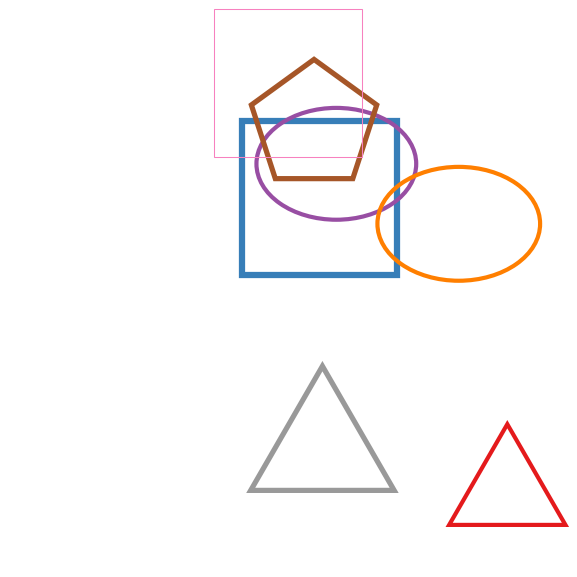[{"shape": "triangle", "thickness": 2, "radius": 0.58, "center": [0.878, 0.148]}, {"shape": "square", "thickness": 3, "radius": 0.67, "center": [0.554, 0.656]}, {"shape": "oval", "thickness": 2, "radius": 0.69, "center": [0.582, 0.715]}, {"shape": "oval", "thickness": 2, "radius": 0.7, "center": [0.794, 0.612]}, {"shape": "pentagon", "thickness": 2.5, "radius": 0.57, "center": [0.544, 0.782]}, {"shape": "square", "thickness": 0.5, "radius": 0.64, "center": [0.499, 0.855]}, {"shape": "triangle", "thickness": 2.5, "radius": 0.72, "center": [0.558, 0.222]}]